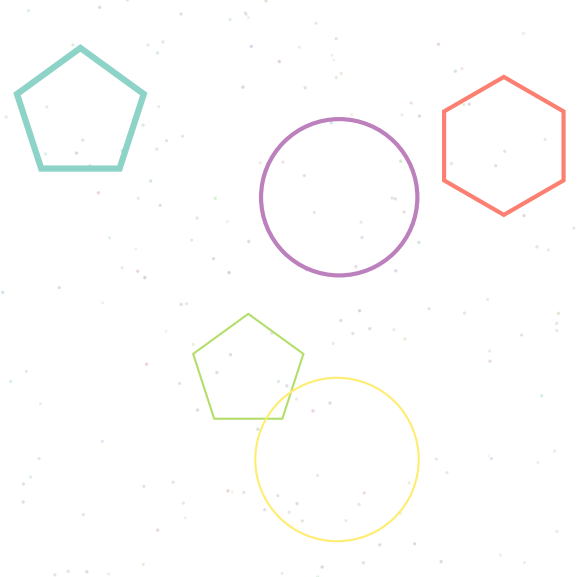[{"shape": "pentagon", "thickness": 3, "radius": 0.58, "center": [0.139, 0.801]}, {"shape": "hexagon", "thickness": 2, "radius": 0.6, "center": [0.872, 0.746]}, {"shape": "pentagon", "thickness": 1, "radius": 0.5, "center": [0.43, 0.355]}, {"shape": "circle", "thickness": 2, "radius": 0.68, "center": [0.587, 0.658]}, {"shape": "circle", "thickness": 1, "radius": 0.71, "center": [0.584, 0.203]}]